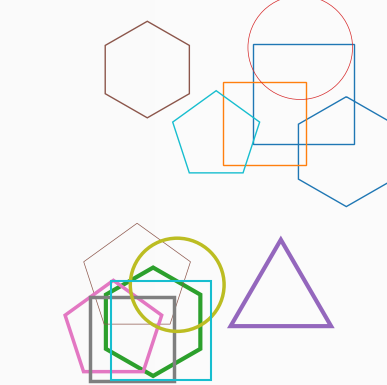[{"shape": "square", "thickness": 1, "radius": 0.65, "center": [0.783, 0.755]}, {"shape": "hexagon", "thickness": 1, "radius": 0.71, "center": [0.894, 0.606]}, {"shape": "square", "thickness": 1, "radius": 0.54, "center": [0.682, 0.679]}, {"shape": "hexagon", "thickness": 3, "radius": 0.7, "center": [0.395, 0.164]}, {"shape": "circle", "thickness": 0.5, "radius": 0.67, "center": [0.775, 0.877]}, {"shape": "triangle", "thickness": 3, "radius": 0.75, "center": [0.725, 0.228]}, {"shape": "hexagon", "thickness": 1, "radius": 0.63, "center": [0.38, 0.819]}, {"shape": "pentagon", "thickness": 0.5, "radius": 0.72, "center": [0.354, 0.275]}, {"shape": "pentagon", "thickness": 2.5, "radius": 0.66, "center": [0.293, 0.141]}, {"shape": "square", "thickness": 2.5, "radius": 0.55, "center": [0.341, 0.119]}, {"shape": "circle", "thickness": 2.5, "radius": 0.61, "center": [0.457, 0.26]}, {"shape": "square", "thickness": 1.5, "radius": 0.64, "center": [0.416, 0.141]}, {"shape": "pentagon", "thickness": 1, "radius": 0.59, "center": [0.558, 0.646]}]